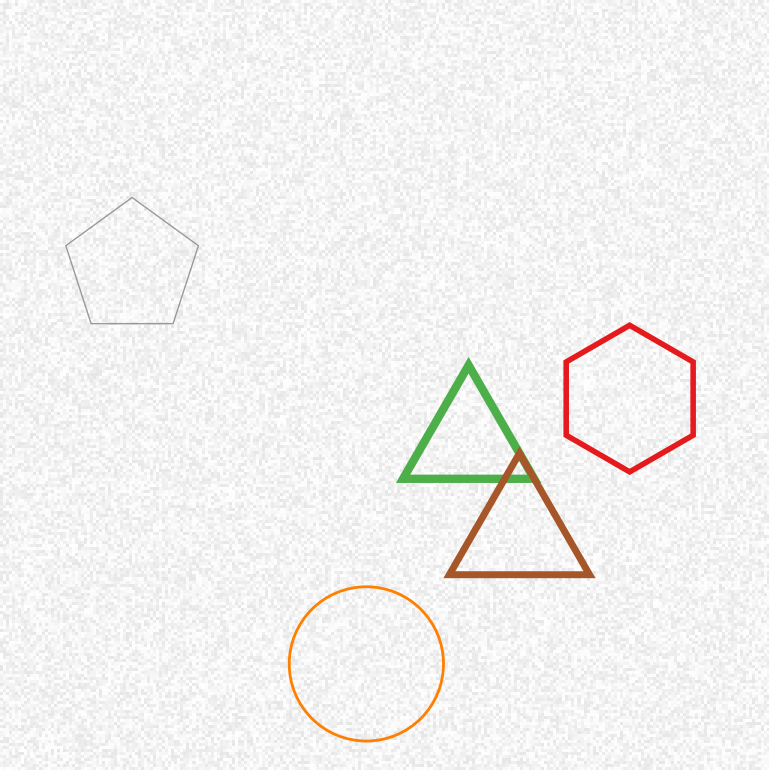[{"shape": "hexagon", "thickness": 2, "radius": 0.48, "center": [0.818, 0.482]}, {"shape": "triangle", "thickness": 3, "radius": 0.49, "center": [0.609, 0.427]}, {"shape": "circle", "thickness": 1, "radius": 0.5, "center": [0.476, 0.138]}, {"shape": "triangle", "thickness": 2.5, "radius": 0.53, "center": [0.675, 0.306]}, {"shape": "pentagon", "thickness": 0.5, "radius": 0.45, "center": [0.172, 0.653]}]